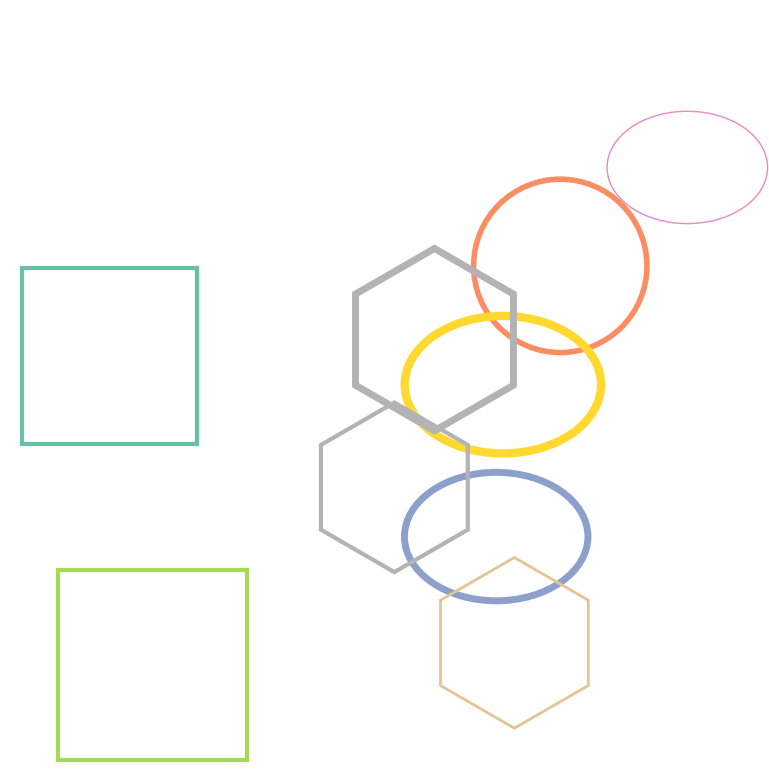[{"shape": "square", "thickness": 1.5, "radius": 0.57, "center": [0.142, 0.538]}, {"shape": "circle", "thickness": 2, "radius": 0.56, "center": [0.728, 0.655]}, {"shape": "oval", "thickness": 2.5, "radius": 0.6, "center": [0.644, 0.303]}, {"shape": "oval", "thickness": 0.5, "radius": 0.52, "center": [0.893, 0.783]}, {"shape": "square", "thickness": 1.5, "radius": 0.62, "center": [0.198, 0.136]}, {"shape": "oval", "thickness": 3, "radius": 0.64, "center": [0.653, 0.5]}, {"shape": "hexagon", "thickness": 1, "radius": 0.55, "center": [0.668, 0.165]}, {"shape": "hexagon", "thickness": 1.5, "radius": 0.55, "center": [0.512, 0.367]}, {"shape": "hexagon", "thickness": 2.5, "radius": 0.59, "center": [0.564, 0.559]}]